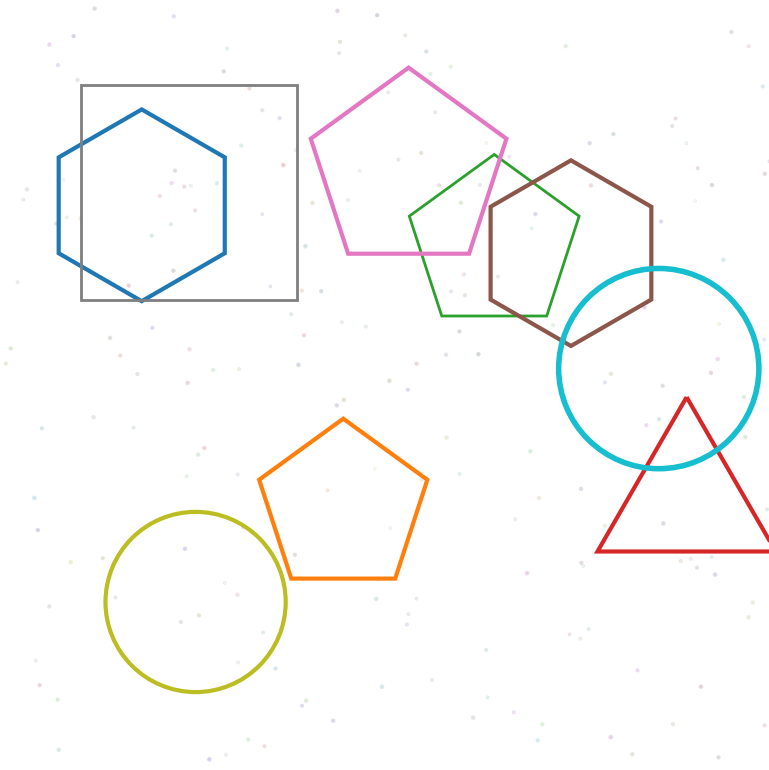[{"shape": "hexagon", "thickness": 1.5, "radius": 0.62, "center": [0.184, 0.733]}, {"shape": "pentagon", "thickness": 1.5, "radius": 0.57, "center": [0.446, 0.341]}, {"shape": "pentagon", "thickness": 1, "radius": 0.58, "center": [0.642, 0.683]}, {"shape": "triangle", "thickness": 1.5, "radius": 0.67, "center": [0.892, 0.351]}, {"shape": "hexagon", "thickness": 1.5, "radius": 0.6, "center": [0.742, 0.671]}, {"shape": "pentagon", "thickness": 1.5, "radius": 0.67, "center": [0.531, 0.779]}, {"shape": "square", "thickness": 1, "radius": 0.7, "center": [0.245, 0.75]}, {"shape": "circle", "thickness": 1.5, "radius": 0.59, "center": [0.254, 0.218]}, {"shape": "circle", "thickness": 2, "radius": 0.65, "center": [0.856, 0.521]}]